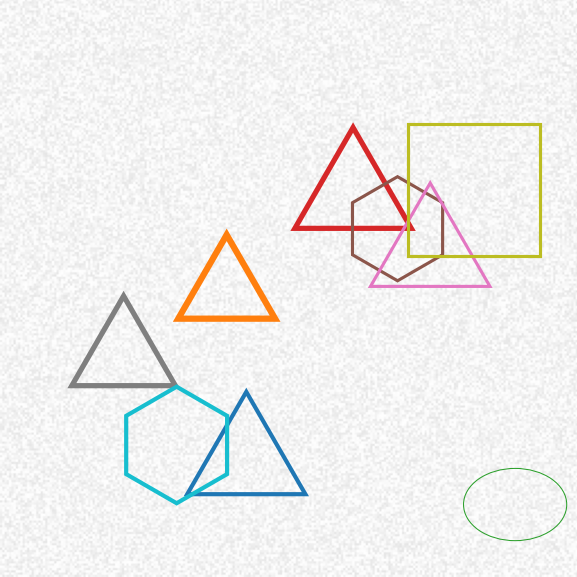[{"shape": "triangle", "thickness": 2, "radius": 0.59, "center": [0.426, 0.202]}, {"shape": "triangle", "thickness": 3, "radius": 0.48, "center": [0.392, 0.496]}, {"shape": "oval", "thickness": 0.5, "radius": 0.45, "center": [0.892, 0.125]}, {"shape": "triangle", "thickness": 2.5, "radius": 0.58, "center": [0.611, 0.662]}, {"shape": "hexagon", "thickness": 1.5, "radius": 0.45, "center": [0.688, 0.603]}, {"shape": "triangle", "thickness": 1.5, "radius": 0.6, "center": [0.745, 0.563]}, {"shape": "triangle", "thickness": 2.5, "radius": 0.52, "center": [0.214, 0.383]}, {"shape": "square", "thickness": 1.5, "radius": 0.57, "center": [0.82, 0.67]}, {"shape": "hexagon", "thickness": 2, "radius": 0.5, "center": [0.306, 0.229]}]